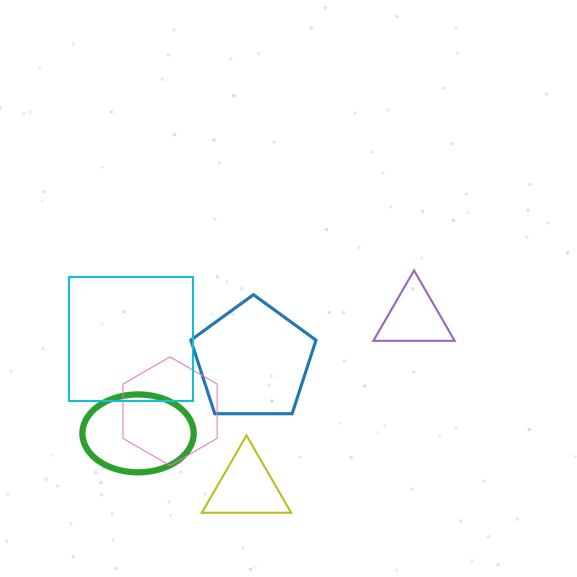[{"shape": "pentagon", "thickness": 1.5, "radius": 0.57, "center": [0.439, 0.375]}, {"shape": "oval", "thickness": 3, "radius": 0.48, "center": [0.239, 0.249]}, {"shape": "triangle", "thickness": 1, "radius": 0.41, "center": [0.717, 0.45]}, {"shape": "hexagon", "thickness": 0.5, "radius": 0.47, "center": [0.294, 0.287]}, {"shape": "triangle", "thickness": 1, "radius": 0.45, "center": [0.427, 0.156]}, {"shape": "square", "thickness": 1, "radius": 0.54, "center": [0.227, 0.411]}]